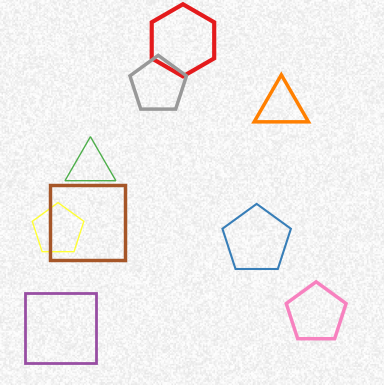[{"shape": "hexagon", "thickness": 3, "radius": 0.47, "center": [0.475, 0.895]}, {"shape": "pentagon", "thickness": 1.5, "radius": 0.47, "center": [0.667, 0.377]}, {"shape": "triangle", "thickness": 1, "radius": 0.38, "center": [0.235, 0.569]}, {"shape": "square", "thickness": 2, "radius": 0.46, "center": [0.157, 0.148]}, {"shape": "triangle", "thickness": 2.5, "radius": 0.41, "center": [0.731, 0.724]}, {"shape": "pentagon", "thickness": 1, "radius": 0.35, "center": [0.151, 0.403]}, {"shape": "square", "thickness": 2.5, "radius": 0.49, "center": [0.226, 0.423]}, {"shape": "pentagon", "thickness": 2.5, "radius": 0.41, "center": [0.821, 0.186]}, {"shape": "pentagon", "thickness": 2.5, "radius": 0.39, "center": [0.411, 0.779]}]